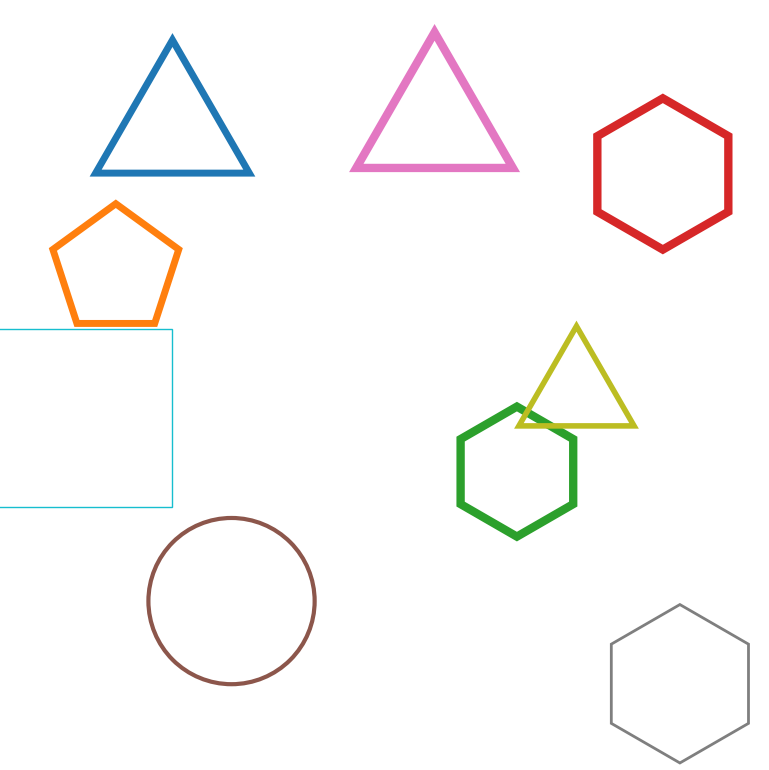[{"shape": "triangle", "thickness": 2.5, "radius": 0.58, "center": [0.224, 0.833]}, {"shape": "pentagon", "thickness": 2.5, "radius": 0.43, "center": [0.15, 0.649]}, {"shape": "hexagon", "thickness": 3, "radius": 0.42, "center": [0.671, 0.388]}, {"shape": "hexagon", "thickness": 3, "radius": 0.49, "center": [0.861, 0.774]}, {"shape": "circle", "thickness": 1.5, "radius": 0.54, "center": [0.301, 0.219]}, {"shape": "triangle", "thickness": 3, "radius": 0.59, "center": [0.564, 0.841]}, {"shape": "hexagon", "thickness": 1, "radius": 0.51, "center": [0.883, 0.112]}, {"shape": "triangle", "thickness": 2, "radius": 0.43, "center": [0.749, 0.49]}, {"shape": "square", "thickness": 0.5, "radius": 0.58, "center": [0.107, 0.457]}]